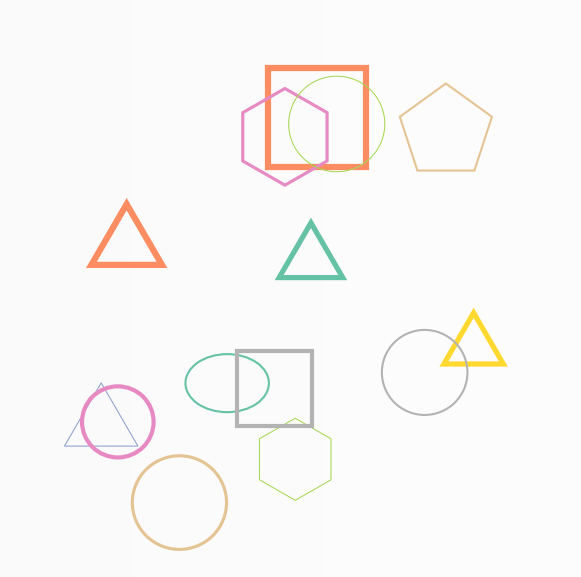[{"shape": "oval", "thickness": 1, "radius": 0.36, "center": [0.391, 0.336]}, {"shape": "triangle", "thickness": 2.5, "radius": 0.32, "center": [0.535, 0.55]}, {"shape": "square", "thickness": 3, "radius": 0.43, "center": [0.545, 0.796]}, {"shape": "triangle", "thickness": 3, "radius": 0.35, "center": [0.218, 0.576]}, {"shape": "triangle", "thickness": 0.5, "radius": 0.37, "center": [0.174, 0.263]}, {"shape": "circle", "thickness": 2, "radius": 0.31, "center": [0.203, 0.269]}, {"shape": "hexagon", "thickness": 1.5, "radius": 0.42, "center": [0.49, 0.762]}, {"shape": "circle", "thickness": 0.5, "radius": 0.41, "center": [0.579, 0.785]}, {"shape": "hexagon", "thickness": 0.5, "radius": 0.36, "center": [0.508, 0.204]}, {"shape": "triangle", "thickness": 2.5, "radius": 0.3, "center": [0.815, 0.398]}, {"shape": "circle", "thickness": 1.5, "radius": 0.41, "center": [0.309, 0.129]}, {"shape": "pentagon", "thickness": 1, "radius": 0.42, "center": [0.767, 0.771]}, {"shape": "square", "thickness": 2, "radius": 0.32, "center": [0.472, 0.326]}, {"shape": "circle", "thickness": 1, "radius": 0.37, "center": [0.731, 0.354]}]